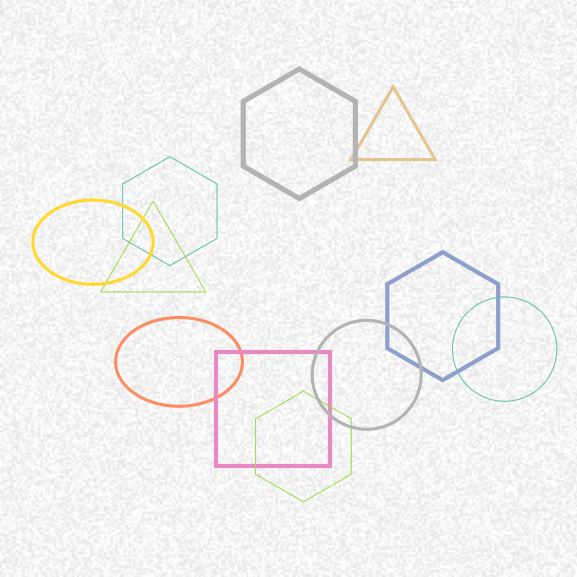[{"shape": "circle", "thickness": 0.5, "radius": 0.45, "center": [0.874, 0.395]}, {"shape": "hexagon", "thickness": 0.5, "radius": 0.47, "center": [0.294, 0.633]}, {"shape": "oval", "thickness": 1.5, "radius": 0.55, "center": [0.31, 0.373]}, {"shape": "hexagon", "thickness": 2, "radius": 0.55, "center": [0.767, 0.452]}, {"shape": "square", "thickness": 2, "radius": 0.49, "center": [0.473, 0.29]}, {"shape": "triangle", "thickness": 0.5, "radius": 0.53, "center": [0.265, 0.546]}, {"shape": "hexagon", "thickness": 0.5, "radius": 0.48, "center": [0.525, 0.226]}, {"shape": "oval", "thickness": 1.5, "radius": 0.52, "center": [0.161, 0.58]}, {"shape": "triangle", "thickness": 1.5, "radius": 0.42, "center": [0.681, 0.765]}, {"shape": "circle", "thickness": 1.5, "radius": 0.47, "center": [0.635, 0.35]}, {"shape": "hexagon", "thickness": 2.5, "radius": 0.56, "center": [0.518, 0.767]}]